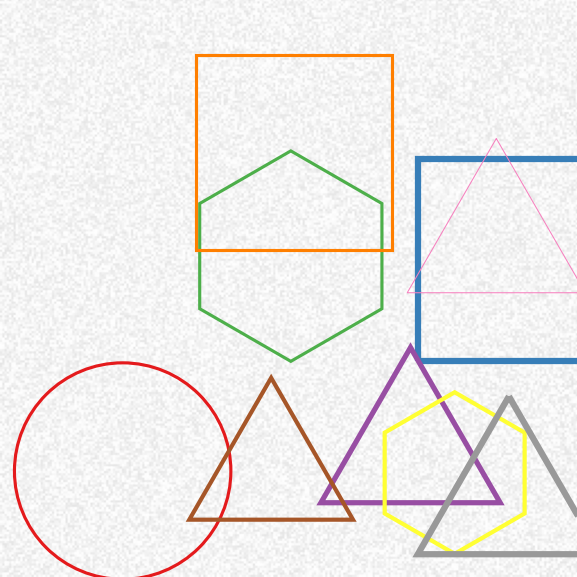[{"shape": "circle", "thickness": 1.5, "radius": 0.94, "center": [0.212, 0.183]}, {"shape": "square", "thickness": 3, "radius": 0.87, "center": [0.898, 0.549]}, {"shape": "hexagon", "thickness": 1.5, "radius": 0.91, "center": [0.504, 0.556]}, {"shape": "triangle", "thickness": 2.5, "radius": 0.9, "center": [0.711, 0.218]}, {"shape": "square", "thickness": 1.5, "radius": 0.85, "center": [0.509, 0.735]}, {"shape": "hexagon", "thickness": 2, "radius": 0.7, "center": [0.787, 0.18]}, {"shape": "triangle", "thickness": 2, "radius": 0.82, "center": [0.47, 0.181]}, {"shape": "triangle", "thickness": 0.5, "radius": 0.89, "center": [0.859, 0.581]}, {"shape": "triangle", "thickness": 3, "radius": 0.91, "center": [0.881, 0.131]}]